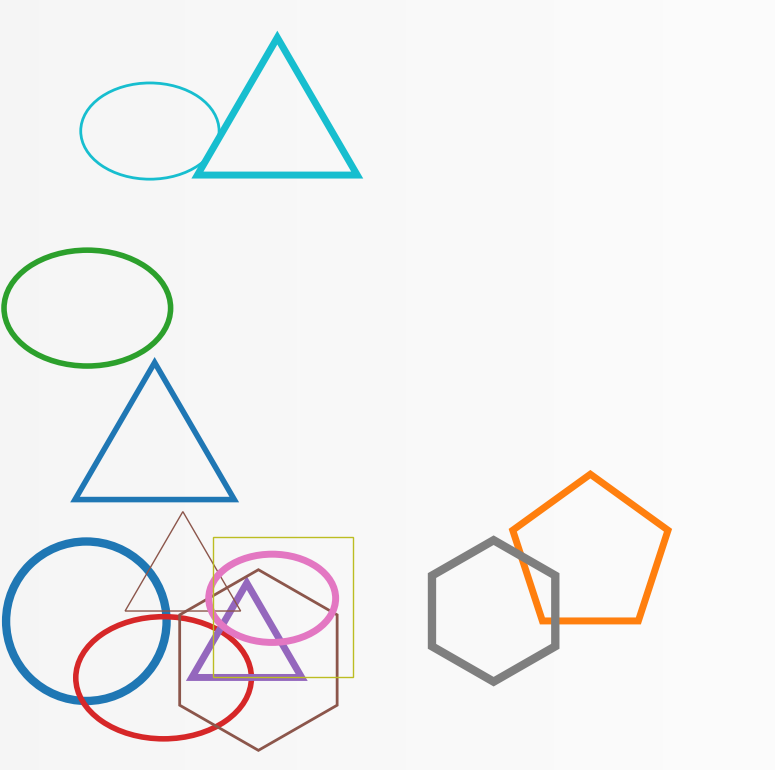[{"shape": "triangle", "thickness": 2, "radius": 0.59, "center": [0.2, 0.411]}, {"shape": "circle", "thickness": 3, "radius": 0.52, "center": [0.111, 0.193]}, {"shape": "pentagon", "thickness": 2.5, "radius": 0.53, "center": [0.762, 0.279]}, {"shape": "oval", "thickness": 2, "radius": 0.54, "center": [0.113, 0.6]}, {"shape": "oval", "thickness": 2, "radius": 0.57, "center": [0.211, 0.12]}, {"shape": "triangle", "thickness": 2.5, "radius": 0.41, "center": [0.318, 0.161]}, {"shape": "hexagon", "thickness": 1, "radius": 0.59, "center": [0.333, 0.143]}, {"shape": "triangle", "thickness": 0.5, "radius": 0.43, "center": [0.236, 0.25]}, {"shape": "oval", "thickness": 2.5, "radius": 0.41, "center": [0.351, 0.223]}, {"shape": "hexagon", "thickness": 3, "radius": 0.46, "center": [0.637, 0.207]}, {"shape": "square", "thickness": 0.5, "radius": 0.45, "center": [0.365, 0.212]}, {"shape": "triangle", "thickness": 2.5, "radius": 0.6, "center": [0.358, 0.832]}, {"shape": "oval", "thickness": 1, "radius": 0.45, "center": [0.193, 0.83]}]